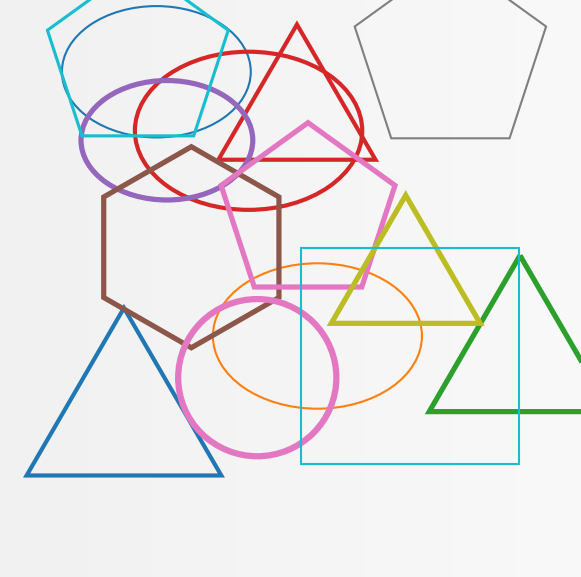[{"shape": "oval", "thickness": 1, "radius": 0.81, "center": [0.269, 0.875]}, {"shape": "triangle", "thickness": 2, "radius": 0.97, "center": [0.213, 0.272]}, {"shape": "oval", "thickness": 1, "radius": 0.9, "center": [0.546, 0.417]}, {"shape": "triangle", "thickness": 2.5, "radius": 0.9, "center": [0.895, 0.377]}, {"shape": "oval", "thickness": 2, "radius": 0.98, "center": [0.428, 0.773]}, {"shape": "triangle", "thickness": 2, "radius": 0.78, "center": [0.511, 0.801]}, {"shape": "oval", "thickness": 2.5, "radius": 0.74, "center": [0.287, 0.756]}, {"shape": "hexagon", "thickness": 2.5, "radius": 0.87, "center": [0.329, 0.571]}, {"shape": "circle", "thickness": 3, "radius": 0.68, "center": [0.443, 0.345]}, {"shape": "pentagon", "thickness": 2.5, "radius": 0.79, "center": [0.53, 0.629]}, {"shape": "pentagon", "thickness": 1, "radius": 0.87, "center": [0.775, 0.9]}, {"shape": "triangle", "thickness": 2.5, "radius": 0.74, "center": [0.698, 0.513]}, {"shape": "square", "thickness": 1, "radius": 0.94, "center": [0.705, 0.382]}, {"shape": "pentagon", "thickness": 1.5, "radius": 0.82, "center": [0.237, 0.896]}]